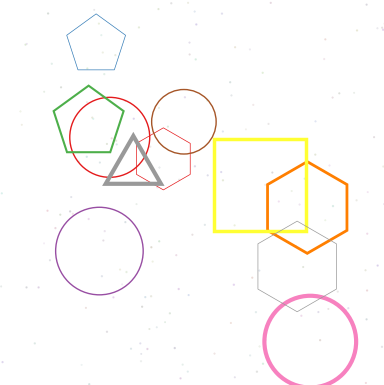[{"shape": "hexagon", "thickness": 0.5, "radius": 0.4, "center": [0.424, 0.587]}, {"shape": "circle", "thickness": 1, "radius": 0.52, "center": [0.285, 0.643]}, {"shape": "pentagon", "thickness": 0.5, "radius": 0.4, "center": [0.25, 0.884]}, {"shape": "pentagon", "thickness": 1.5, "radius": 0.48, "center": [0.23, 0.682]}, {"shape": "circle", "thickness": 1, "radius": 0.57, "center": [0.258, 0.348]}, {"shape": "hexagon", "thickness": 2, "radius": 0.6, "center": [0.798, 0.461]}, {"shape": "square", "thickness": 2.5, "radius": 0.6, "center": [0.674, 0.52]}, {"shape": "circle", "thickness": 1, "radius": 0.42, "center": [0.478, 0.684]}, {"shape": "circle", "thickness": 3, "radius": 0.6, "center": [0.806, 0.113]}, {"shape": "hexagon", "thickness": 0.5, "radius": 0.59, "center": [0.772, 0.308]}, {"shape": "triangle", "thickness": 3, "radius": 0.41, "center": [0.346, 0.564]}]